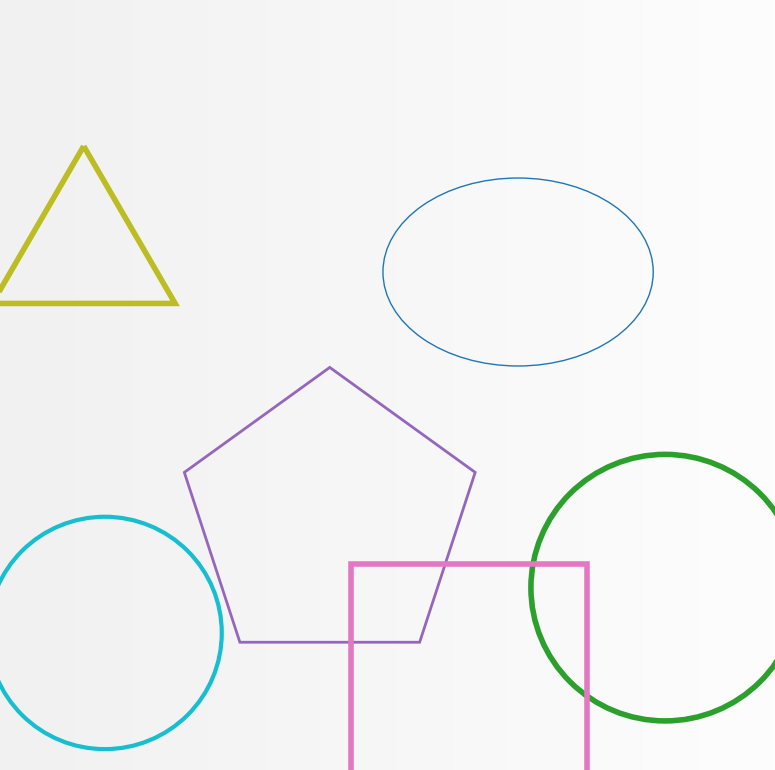[{"shape": "oval", "thickness": 0.5, "radius": 0.87, "center": [0.668, 0.647]}, {"shape": "circle", "thickness": 2, "radius": 0.87, "center": [0.858, 0.237]}, {"shape": "pentagon", "thickness": 1, "radius": 0.99, "center": [0.425, 0.326]}, {"shape": "square", "thickness": 2, "radius": 0.76, "center": [0.605, 0.116]}, {"shape": "triangle", "thickness": 2, "radius": 0.68, "center": [0.108, 0.674]}, {"shape": "circle", "thickness": 1.5, "radius": 0.75, "center": [0.135, 0.178]}]